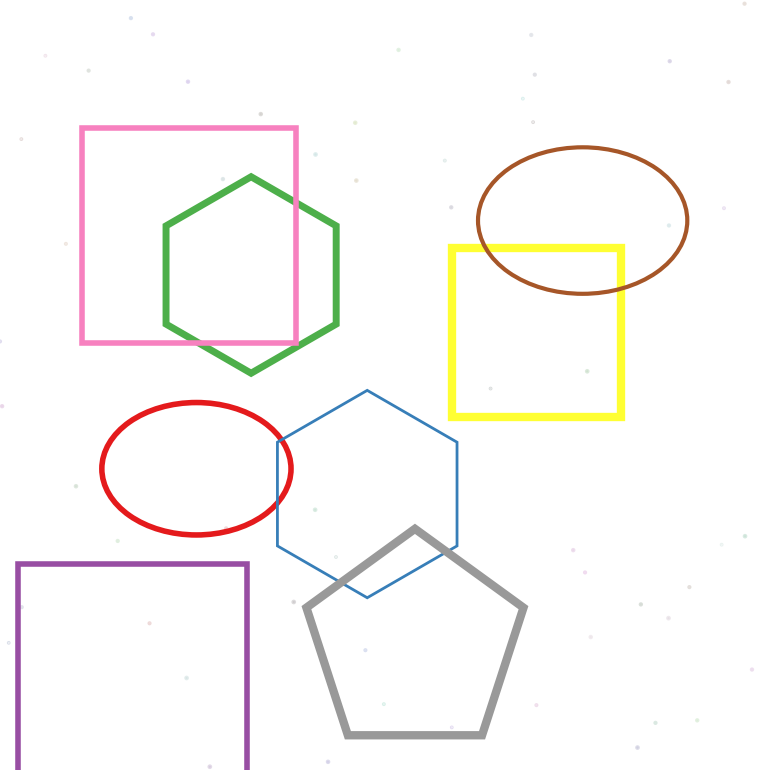[{"shape": "oval", "thickness": 2, "radius": 0.61, "center": [0.255, 0.391]}, {"shape": "hexagon", "thickness": 1, "radius": 0.67, "center": [0.477, 0.358]}, {"shape": "hexagon", "thickness": 2.5, "radius": 0.64, "center": [0.326, 0.643]}, {"shape": "square", "thickness": 2, "radius": 0.74, "center": [0.172, 0.119]}, {"shape": "square", "thickness": 3, "radius": 0.55, "center": [0.697, 0.569]}, {"shape": "oval", "thickness": 1.5, "radius": 0.68, "center": [0.757, 0.714]}, {"shape": "square", "thickness": 2, "radius": 0.7, "center": [0.245, 0.694]}, {"shape": "pentagon", "thickness": 3, "radius": 0.74, "center": [0.539, 0.165]}]